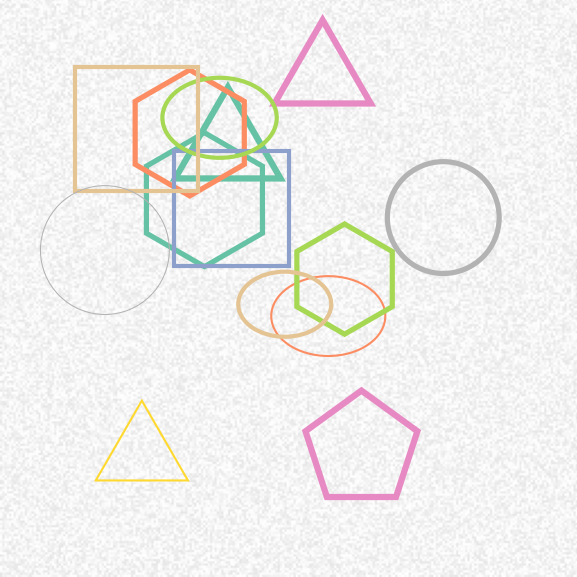[{"shape": "triangle", "thickness": 3, "radius": 0.53, "center": [0.395, 0.743]}, {"shape": "hexagon", "thickness": 2.5, "radius": 0.58, "center": [0.354, 0.653]}, {"shape": "oval", "thickness": 1, "radius": 0.49, "center": [0.568, 0.452]}, {"shape": "hexagon", "thickness": 2.5, "radius": 0.55, "center": [0.329, 0.769]}, {"shape": "square", "thickness": 2, "radius": 0.5, "center": [0.401, 0.638]}, {"shape": "triangle", "thickness": 3, "radius": 0.48, "center": [0.559, 0.868]}, {"shape": "pentagon", "thickness": 3, "radius": 0.51, "center": [0.626, 0.221]}, {"shape": "hexagon", "thickness": 2.5, "radius": 0.48, "center": [0.597, 0.516]}, {"shape": "oval", "thickness": 2, "radius": 0.49, "center": [0.38, 0.795]}, {"shape": "triangle", "thickness": 1, "radius": 0.46, "center": [0.246, 0.213]}, {"shape": "oval", "thickness": 2, "radius": 0.4, "center": [0.493, 0.472]}, {"shape": "square", "thickness": 2, "radius": 0.53, "center": [0.237, 0.776]}, {"shape": "circle", "thickness": 0.5, "radius": 0.56, "center": [0.182, 0.566]}, {"shape": "circle", "thickness": 2.5, "radius": 0.48, "center": [0.768, 0.622]}]